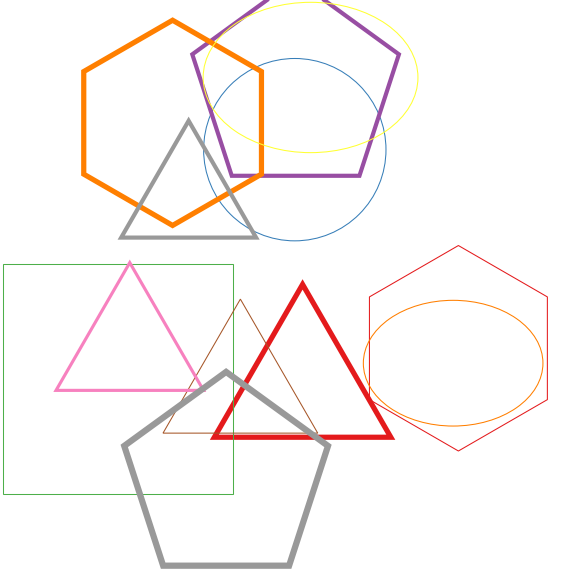[{"shape": "hexagon", "thickness": 0.5, "radius": 0.89, "center": [0.794, 0.396]}, {"shape": "triangle", "thickness": 2.5, "radius": 0.88, "center": [0.524, 0.33]}, {"shape": "circle", "thickness": 0.5, "radius": 0.79, "center": [0.51, 0.74]}, {"shape": "square", "thickness": 0.5, "radius": 1.0, "center": [0.204, 0.343]}, {"shape": "pentagon", "thickness": 2, "radius": 0.94, "center": [0.512, 0.847]}, {"shape": "hexagon", "thickness": 2.5, "radius": 0.89, "center": [0.299, 0.786]}, {"shape": "oval", "thickness": 0.5, "radius": 0.78, "center": [0.785, 0.37]}, {"shape": "oval", "thickness": 0.5, "radius": 0.93, "center": [0.538, 0.865]}, {"shape": "triangle", "thickness": 0.5, "radius": 0.77, "center": [0.416, 0.326]}, {"shape": "triangle", "thickness": 1.5, "radius": 0.74, "center": [0.225, 0.397]}, {"shape": "pentagon", "thickness": 3, "radius": 0.93, "center": [0.392, 0.17]}, {"shape": "triangle", "thickness": 2, "radius": 0.67, "center": [0.327, 0.655]}]